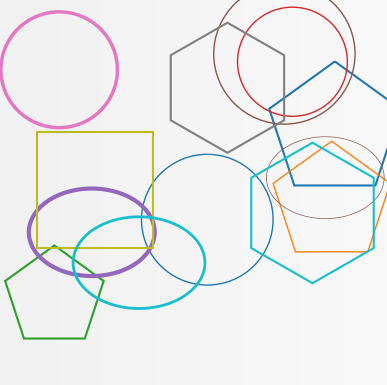[{"shape": "pentagon", "thickness": 1.5, "radius": 0.89, "center": [0.864, 0.662]}, {"shape": "circle", "thickness": 1, "radius": 0.85, "center": [0.535, 0.429]}, {"shape": "pentagon", "thickness": 1, "radius": 0.79, "center": [0.856, 0.474]}, {"shape": "pentagon", "thickness": 1.5, "radius": 0.67, "center": [0.14, 0.229]}, {"shape": "circle", "thickness": 1, "radius": 0.71, "center": [0.755, 0.84]}, {"shape": "oval", "thickness": 3, "radius": 0.81, "center": [0.237, 0.397]}, {"shape": "oval", "thickness": 0.5, "radius": 0.76, "center": [0.839, 0.538]}, {"shape": "circle", "thickness": 1, "radius": 0.91, "center": [0.734, 0.86]}, {"shape": "circle", "thickness": 2.5, "radius": 0.75, "center": [0.153, 0.819]}, {"shape": "hexagon", "thickness": 1.5, "radius": 0.84, "center": [0.587, 0.772]}, {"shape": "square", "thickness": 1.5, "radius": 0.75, "center": [0.245, 0.506]}, {"shape": "oval", "thickness": 2, "radius": 0.85, "center": [0.359, 0.318]}, {"shape": "hexagon", "thickness": 1.5, "radius": 0.91, "center": [0.806, 0.447]}]